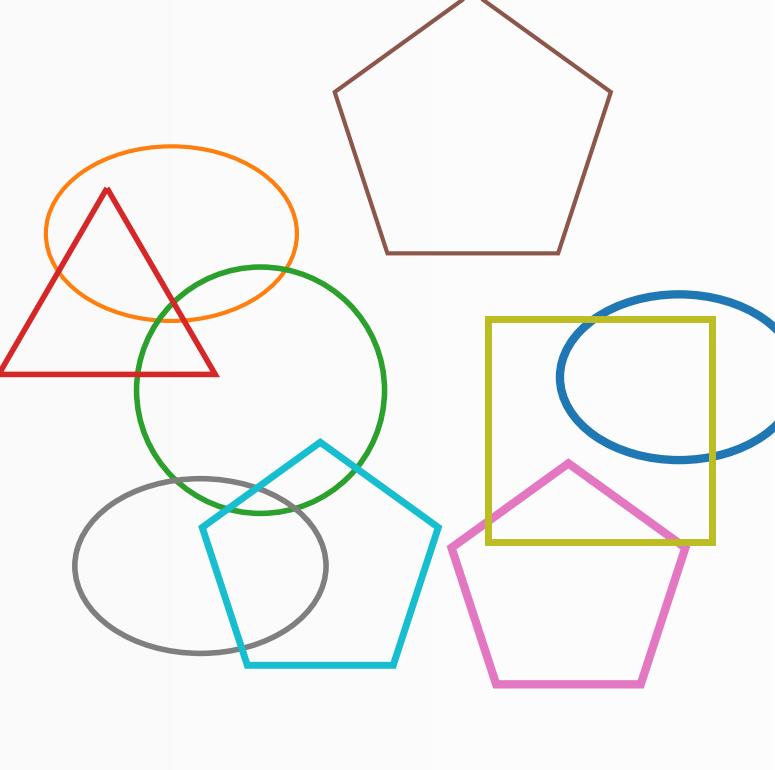[{"shape": "oval", "thickness": 3, "radius": 0.77, "center": [0.876, 0.51]}, {"shape": "oval", "thickness": 1.5, "radius": 0.81, "center": [0.221, 0.697]}, {"shape": "circle", "thickness": 2, "radius": 0.8, "center": [0.336, 0.493]}, {"shape": "triangle", "thickness": 2, "radius": 0.81, "center": [0.138, 0.594]}, {"shape": "pentagon", "thickness": 1.5, "radius": 0.94, "center": [0.61, 0.823]}, {"shape": "pentagon", "thickness": 3, "radius": 0.79, "center": [0.733, 0.24]}, {"shape": "oval", "thickness": 2, "radius": 0.81, "center": [0.259, 0.265]}, {"shape": "square", "thickness": 2.5, "radius": 0.72, "center": [0.774, 0.441]}, {"shape": "pentagon", "thickness": 2.5, "radius": 0.8, "center": [0.413, 0.266]}]